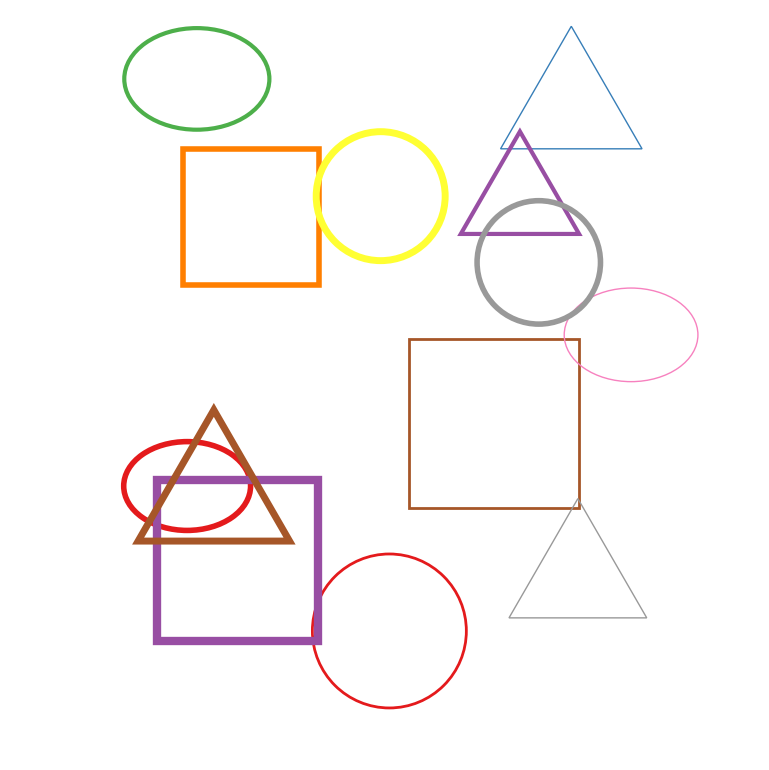[{"shape": "oval", "thickness": 2, "radius": 0.41, "center": [0.243, 0.369]}, {"shape": "circle", "thickness": 1, "radius": 0.5, "center": [0.506, 0.181]}, {"shape": "triangle", "thickness": 0.5, "radius": 0.53, "center": [0.742, 0.86]}, {"shape": "oval", "thickness": 1.5, "radius": 0.47, "center": [0.256, 0.898]}, {"shape": "square", "thickness": 3, "radius": 0.52, "center": [0.309, 0.272]}, {"shape": "triangle", "thickness": 1.5, "radius": 0.44, "center": [0.675, 0.741]}, {"shape": "square", "thickness": 2, "radius": 0.44, "center": [0.326, 0.718]}, {"shape": "circle", "thickness": 2.5, "radius": 0.42, "center": [0.494, 0.745]}, {"shape": "triangle", "thickness": 2.5, "radius": 0.57, "center": [0.278, 0.354]}, {"shape": "square", "thickness": 1, "radius": 0.55, "center": [0.641, 0.45]}, {"shape": "oval", "thickness": 0.5, "radius": 0.43, "center": [0.82, 0.565]}, {"shape": "circle", "thickness": 2, "radius": 0.4, "center": [0.7, 0.659]}, {"shape": "triangle", "thickness": 0.5, "radius": 0.52, "center": [0.75, 0.249]}]